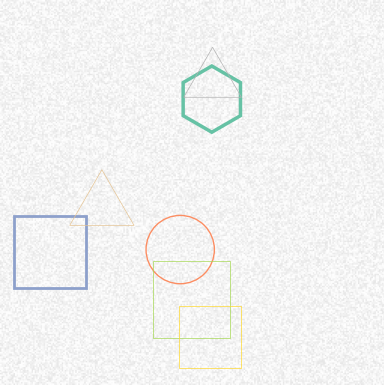[{"shape": "hexagon", "thickness": 2.5, "radius": 0.43, "center": [0.55, 0.743]}, {"shape": "circle", "thickness": 1, "radius": 0.44, "center": [0.468, 0.352]}, {"shape": "square", "thickness": 2, "radius": 0.47, "center": [0.13, 0.346]}, {"shape": "square", "thickness": 0.5, "radius": 0.5, "center": [0.498, 0.223]}, {"shape": "square", "thickness": 0.5, "radius": 0.4, "center": [0.546, 0.124]}, {"shape": "triangle", "thickness": 0.5, "radius": 0.48, "center": [0.265, 0.463]}, {"shape": "triangle", "thickness": 0.5, "radius": 0.43, "center": [0.552, 0.791]}]